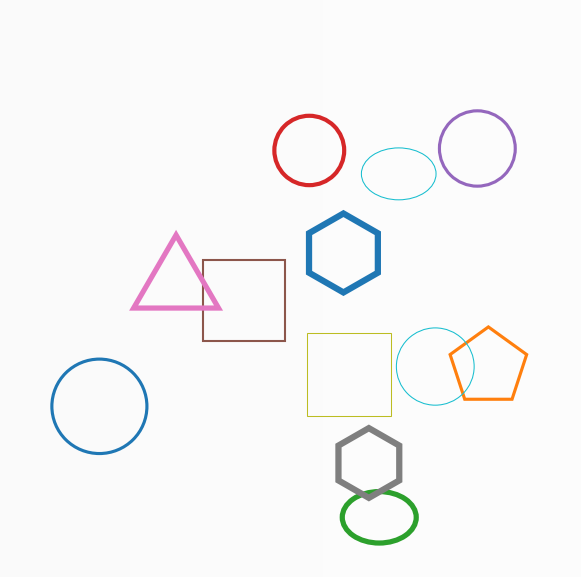[{"shape": "hexagon", "thickness": 3, "radius": 0.34, "center": [0.591, 0.561]}, {"shape": "circle", "thickness": 1.5, "radius": 0.41, "center": [0.171, 0.296]}, {"shape": "pentagon", "thickness": 1.5, "radius": 0.35, "center": [0.84, 0.364]}, {"shape": "oval", "thickness": 2.5, "radius": 0.32, "center": [0.652, 0.103]}, {"shape": "circle", "thickness": 2, "radius": 0.3, "center": [0.532, 0.739]}, {"shape": "circle", "thickness": 1.5, "radius": 0.33, "center": [0.821, 0.742]}, {"shape": "square", "thickness": 1, "radius": 0.35, "center": [0.42, 0.479]}, {"shape": "triangle", "thickness": 2.5, "radius": 0.42, "center": [0.303, 0.508]}, {"shape": "hexagon", "thickness": 3, "radius": 0.3, "center": [0.635, 0.197]}, {"shape": "square", "thickness": 0.5, "radius": 0.36, "center": [0.6, 0.351]}, {"shape": "circle", "thickness": 0.5, "radius": 0.33, "center": [0.749, 0.364]}, {"shape": "oval", "thickness": 0.5, "radius": 0.32, "center": [0.686, 0.698]}]